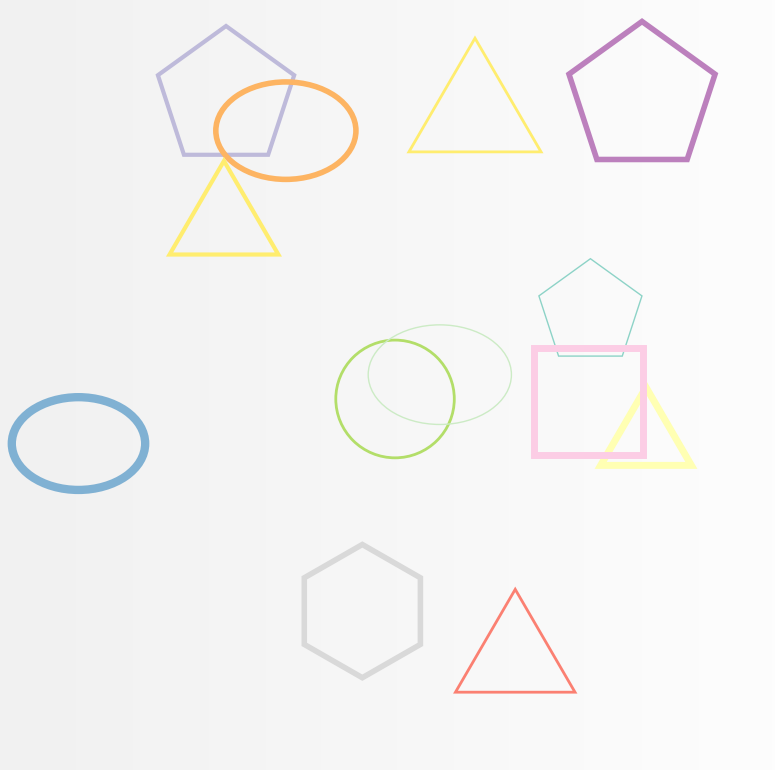[{"shape": "pentagon", "thickness": 0.5, "radius": 0.35, "center": [0.762, 0.594]}, {"shape": "triangle", "thickness": 2.5, "radius": 0.34, "center": [0.834, 0.429]}, {"shape": "pentagon", "thickness": 1.5, "radius": 0.46, "center": [0.292, 0.874]}, {"shape": "triangle", "thickness": 1, "radius": 0.45, "center": [0.665, 0.146]}, {"shape": "oval", "thickness": 3, "radius": 0.43, "center": [0.101, 0.424]}, {"shape": "oval", "thickness": 2, "radius": 0.45, "center": [0.369, 0.83]}, {"shape": "circle", "thickness": 1, "radius": 0.38, "center": [0.51, 0.482]}, {"shape": "square", "thickness": 2.5, "radius": 0.35, "center": [0.759, 0.479]}, {"shape": "hexagon", "thickness": 2, "radius": 0.43, "center": [0.468, 0.206]}, {"shape": "pentagon", "thickness": 2, "radius": 0.5, "center": [0.828, 0.873]}, {"shape": "oval", "thickness": 0.5, "radius": 0.46, "center": [0.567, 0.513]}, {"shape": "triangle", "thickness": 1, "radius": 0.49, "center": [0.613, 0.852]}, {"shape": "triangle", "thickness": 1.5, "radius": 0.41, "center": [0.289, 0.71]}]